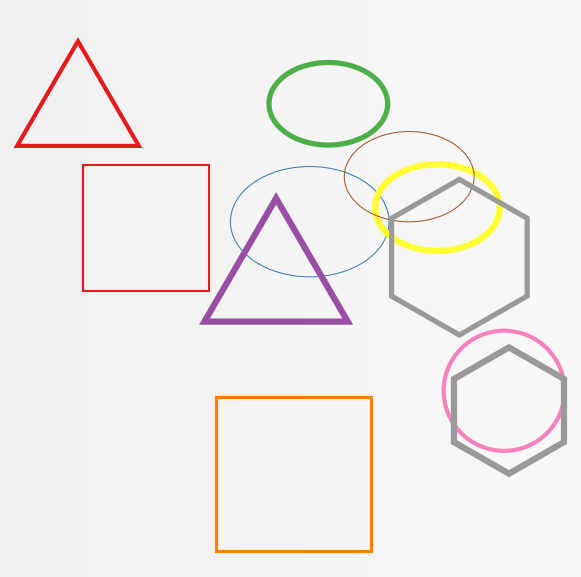[{"shape": "triangle", "thickness": 2, "radius": 0.6, "center": [0.134, 0.807]}, {"shape": "square", "thickness": 1, "radius": 0.54, "center": [0.251, 0.604]}, {"shape": "oval", "thickness": 0.5, "radius": 0.68, "center": [0.533, 0.615]}, {"shape": "oval", "thickness": 2.5, "radius": 0.51, "center": [0.565, 0.819]}, {"shape": "triangle", "thickness": 3, "radius": 0.71, "center": [0.475, 0.513]}, {"shape": "square", "thickness": 1.5, "radius": 0.67, "center": [0.504, 0.179]}, {"shape": "oval", "thickness": 3, "radius": 0.54, "center": [0.753, 0.64]}, {"shape": "oval", "thickness": 0.5, "radius": 0.56, "center": [0.704, 0.693]}, {"shape": "circle", "thickness": 2, "radius": 0.52, "center": [0.867, 0.322]}, {"shape": "hexagon", "thickness": 3, "radius": 0.55, "center": [0.876, 0.288]}, {"shape": "hexagon", "thickness": 2.5, "radius": 0.67, "center": [0.79, 0.554]}]